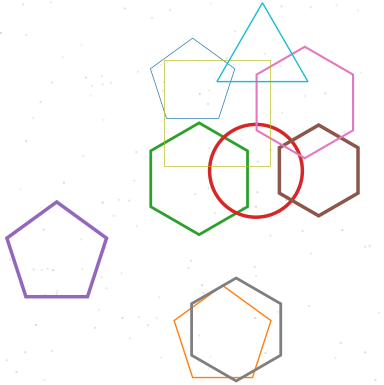[{"shape": "pentagon", "thickness": 0.5, "radius": 0.58, "center": [0.5, 0.786]}, {"shape": "pentagon", "thickness": 1, "radius": 0.66, "center": [0.578, 0.126]}, {"shape": "hexagon", "thickness": 2, "radius": 0.73, "center": [0.517, 0.536]}, {"shape": "circle", "thickness": 2.5, "radius": 0.6, "center": [0.665, 0.556]}, {"shape": "pentagon", "thickness": 2.5, "radius": 0.68, "center": [0.147, 0.339]}, {"shape": "hexagon", "thickness": 2.5, "radius": 0.59, "center": [0.828, 0.557]}, {"shape": "hexagon", "thickness": 1.5, "radius": 0.72, "center": [0.792, 0.734]}, {"shape": "hexagon", "thickness": 2, "radius": 0.67, "center": [0.613, 0.144]}, {"shape": "square", "thickness": 0.5, "radius": 0.68, "center": [0.564, 0.706]}, {"shape": "triangle", "thickness": 1, "radius": 0.68, "center": [0.682, 0.856]}]